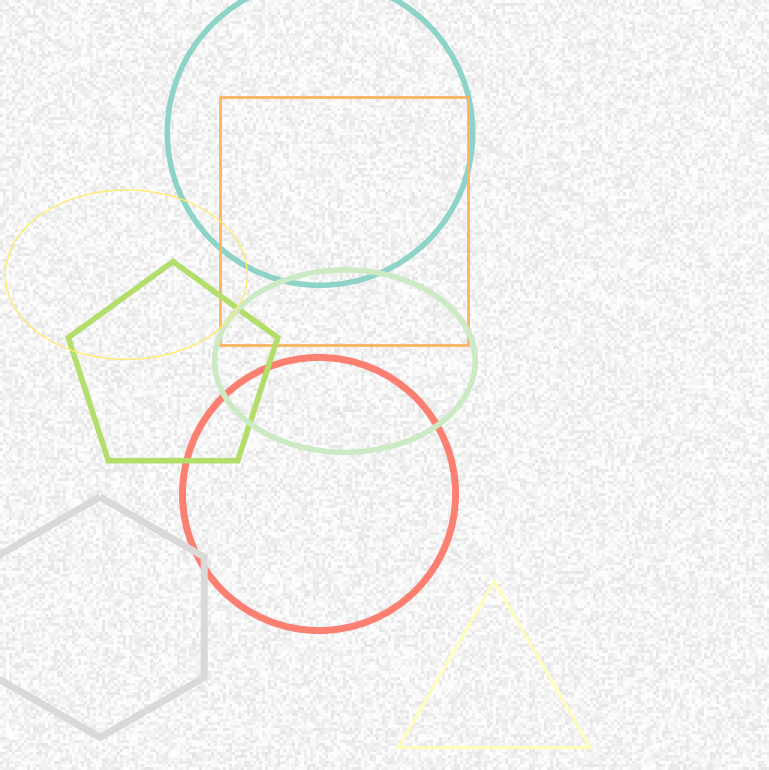[{"shape": "circle", "thickness": 2, "radius": 0.99, "center": [0.416, 0.828]}, {"shape": "triangle", "thickness": 1, "radius": 0.72, "center": [0.642, 0.101]}, {"shape": "circle", "thickness": 2.5, "radius": 0.89, "center": [0.414, 0.358]}, {"shape": "square", "thickness": 1, "radius": 0.8, "center": [0.447, 0.713]}, {"shape": "pentagon", "thickness": 2, "radius": 0.71, "center": [0.225, 0.517]}, {"shape": "hexagon", "thickness": 2.5, "radius": 0.78, "center": [0.13, 0.198]}, {"shape": "oval", "thickness": 2, "radius": 0.85, "center": [0.448, 0.531]}, {"shape": "oval", "thickness": 0.5, "radius": 0.79, "center": [0.164, 0.643]}]